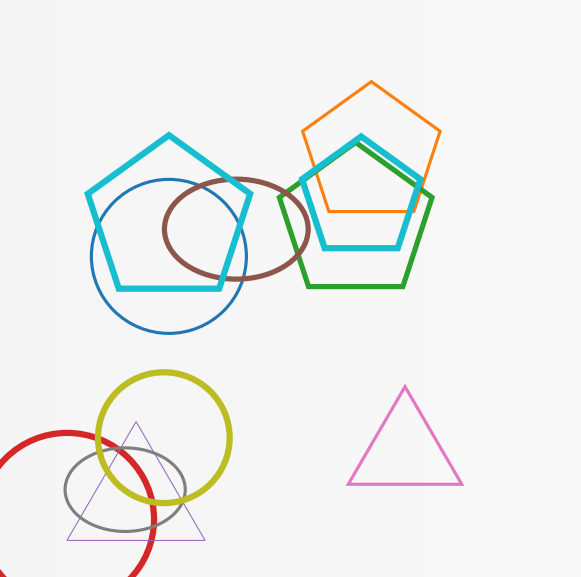[{"shape": "circle", "thickness": 1.5, "radius": 0.67, "center": [0.291, 0.555]}, {"shape": "pentagon", "thickness": 1.5, "radius": 0.62, "center": [0.639, 0.733]}, {"shape": "pentagon", "thickness": 2.5, "radius": 0.69, "center": [0.612, 0.615]}, {"shape": "circle", "thickness": 3, "radius": 0.75, "center": [0.116, 0.1]}, {"shape": "triangle", "thickness": 0.5, "radius": 0.69, "center": [0.234, 0.132]}, {"shape": "oval", "thickness": 2.5, "radius": 0.62, "center": [0.407, 0.602]}, {"shape": "triangle", "thickness": 1.5, "radius": 0.56, "center": [0.697, 0.217]}, {"shape": "oval", "thickness": 1.5, "radius": 0.52, "center": [0.215, 0.151]}, {"shape": "circle", "thickness": 3, "radius": 0.57, "center": [0.282, 0.241]}, {"shape": "pentagon", "thickness": 3, "radius": 0.53, "center": [0.621, 0.656]}, {"shape": "pentagon", "thickness": 3, "radius": 0.73, "center": [0.291, 0.618]}]